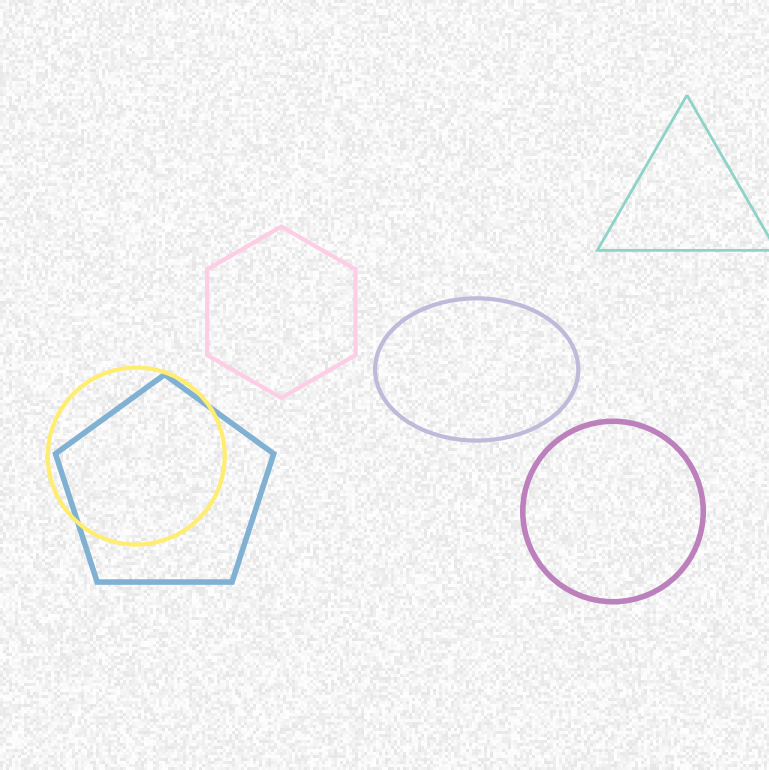[{"shape": "triangle", "thickness": 1, "radius": 0.67, "center": [0.892, 0.742]}, {"shape": "oval", "thickness": 1.5, "radius": 0.66, "center": [0.619, 0.52]}, {"shape": "pentagon", "thickness": 2, "radius": 0.74, "center": [0.214, 0.365]}, {"shape": "hexagon", "thickness": 1.5, "radius": 0.56, "center": [0.365, 0.594]}, {"shape": "circle", "thickness": 2, "radius": 0.59, "center": [0.796, 0.336]}, {"shape": "circle", "thickness": 1.5, "radius": 0.57, "center": [0.177, 0.408]}]